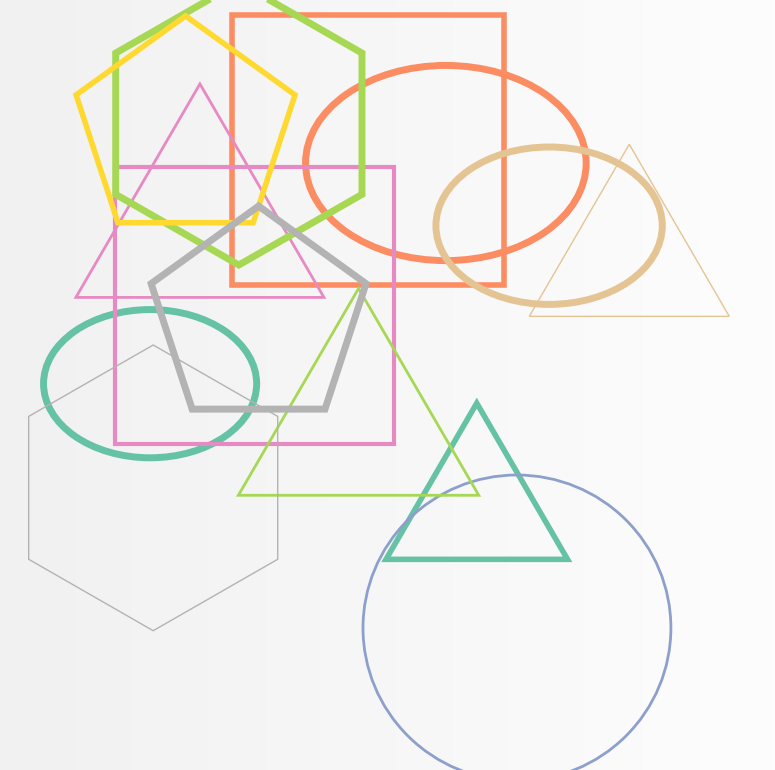[{"shape": "oval", "thickness": 2.5, "radius": 0.69, "center": [0.194, 0.502]}, {"shape": "triangle", "thickness": 2, "radius": 0.68, "center": [0.615, 0.341]}, {"shape": "square", "thickness": 2, "radius": 0.88, "center": [0.475, 0.806]}, {"shape": "oval", "thickness": 2.5, "radius": 0.91, "center": [0.575, 0.788]}, {"shape": "circle", "thickness": 1, "radius": 0.99, "center": [0.667, 0.184]}, {"shape": "square", "thickness": 1.5, "radius": 0.9, "center": [0.328, 0.603]}, {"shape": "triangle", "thickness": 1, "radius": 0.92, "center": [0.258, 0.706]}, {"shape": "hexagon", "thickness": 2.5, "radius": 0.92, "center": [0.308, 0.839]}, {"shape": "triangle", "thickness": 1, "radius": 0.9, "center": [0.463, 0.446]}, {"shape": "pentagon", "thickness": 2, "radius": 0.74, "center": [0.239, 0.831]}, {"shape": "oval", "thickness": 2.5, "radius": 0.73, "center": [0.709, 0.707]}, {"shape": "triangle", "thickness": 0.5, "radius": 0.74, "center": [0.812, 0.664]}, {"shape": "pentagon", "thickness": 2.5, "radius": 0.73, "center": [0.334, 0.587]}, {"shape": "hexagon", "thickness": 0.5, "radius": 0.93, "center": [0.198, 0.366]}]